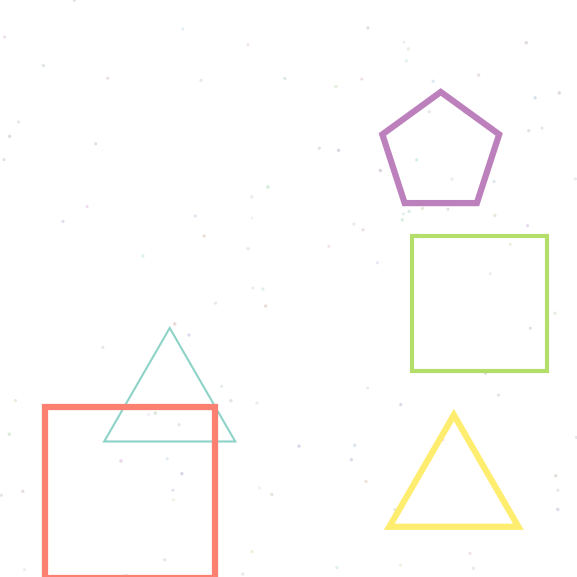[{"shape": "triangle", "thickness": 1, "radius": 0.66, "center": [0.294, 0.3]}, {"shape": "square", "thickness": 3, "radius": 0.74, "center": [0.225, 0.147]}, {"shape": "square", "thickness": 2, "radius": 0.59, "center": [0.83, 0.473]}, {"shape": "pentagon", "thickness": 3, "radius": 0.53, "center": [0.763, 0.734]}, {"shape": "triangle", "thickness": 3, "radius": 0.65, "center": [0.786, 0.151]}]